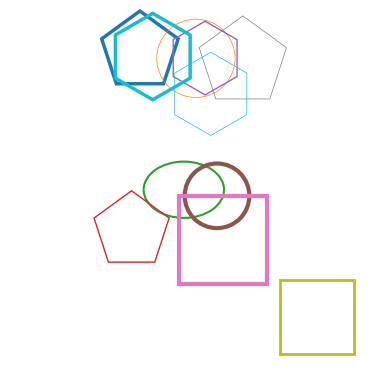[{"shape": "pentagon", "thickness": 2.5, "radius": 0.52, "center": [0.363, 0.867]}, {"shape": "circle", "thickness": 0.5, "radius": 0.51, "center": [0.509, 0.848]}, {"shape": "oval", "thickness": 1.5, "radius": 0.52, "center": [0.478, 0.507]}, {"shape": "pentagon", "thickness": 1, "radius": 0.51, "center": [0.342, 0.402]}, {"shape": "hexagon", "thickness": 1, "radius": 0.48, "center": [0.533, 0.849]}, {"shape": "circle", "thickness": 3, "radius": 0.42, "center": [0.564, 0.491]}, {"shape": "square", "thickness": 3, "radius": 0.57, "center": [0.58, 0.376]}, {"shape": "pentagon", "thickness": 0.5, "radius": 0.6, "center": [0.631, 0.839]}, {"shape": "square", "thickness": 2, "radius": 0.48, "center": [0.823, 0.177]}, {"shape": "hexagon", "thickness": 0.5, "radius": 0.54, "center": [0.547, 0.756]}, {"shape": "hexagon", "thickness": 2.5, "radius": 0.56, "center": [0.397, 0.853]}]